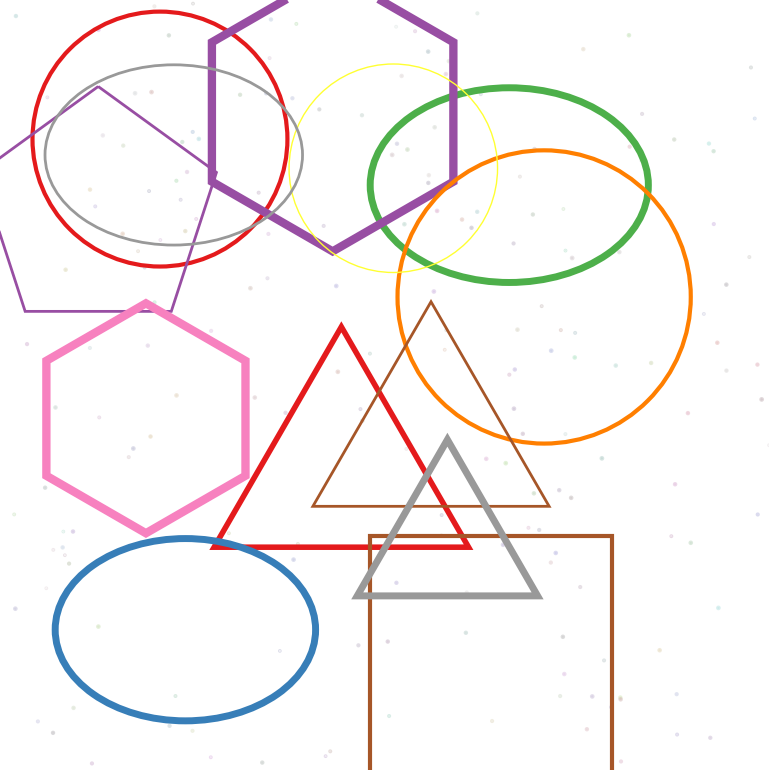[{"shape": "circle", "thickness": 1.5, "radius": 0.83, "center": [0.208, 0.819]}, {"shape": "triangle", "thickness": 2, "radius": 0.95, "center": [0.443, 0.385]}, {"shape": "oval", "thickness": 2.5, "radius": 0.85, "center": [0.241, 0.182]}, {"shape": "oval", "thickness": 2.5, "radius": 0.9, "center": [0.661, 0.76]}, {"shape": "pentagon", "thickness": 1, "radius": 0.81, "center": [0.128, 0.726]}, {"shape": "hexagon", "thickness": 3, "radius": 0.91, "center": [0.432, 0.855]}, {"shape": "circle", "thickness": 1.5, "radius": 0.95, "center": [0.707, 0.614]}, {"shape": "circle", "thickness": 0.5, "radius": 0.68, "center": [0.511, 0.781]}, {"shape": "triangle", "thickness": 1, "radius": 0.89, "center": [0.56, 0.431]}, {"shape": "square", "thickness": 1.5, "radius": 0.78, "center": [0.638, 0.148]}, {"shape": "hexagon", "thickness": 3, "radius": 0.75, "center": [0.19, 0.457]}, {"shape": "oval", "thickness": 1, "radius": 0.84, "center": [0.226, 0.799]}, {"shape": "triangle", "thickness": 2.5, "radius": 0.68, "center": [0.581, 0.294]}]